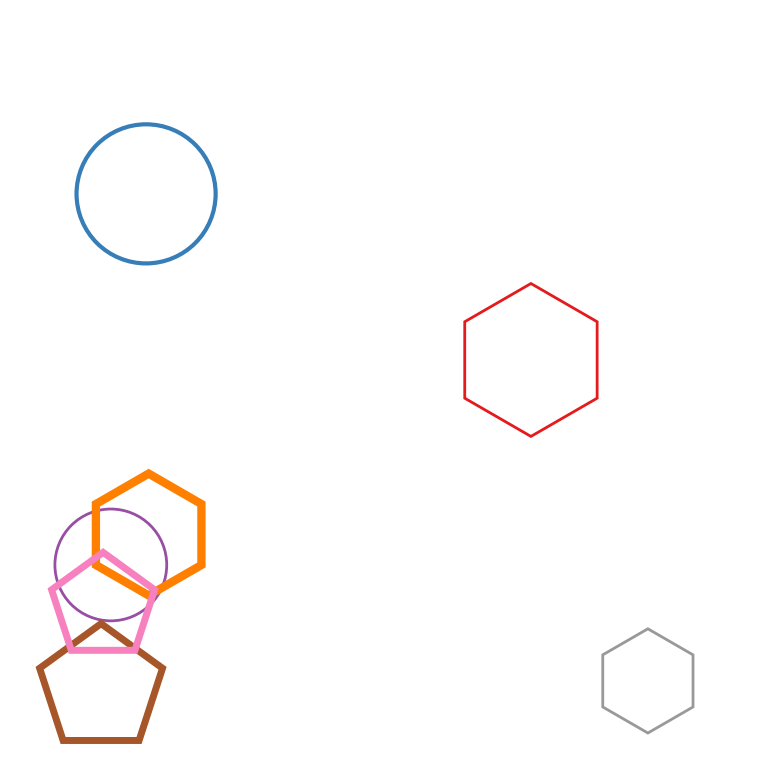[{"shape": "hexagon", "thickness": 1, "radius": 0.5, "center": [0.69, 0.533]}, {"shape": "circle", "thickness": 1.5, "radius": 0.45, "center": [0.19, 0.748]}, {"shape": "circle", "thickness": 1, "radius": 0.36, "center": [0.144, 0.266]}, {"shape": "hexagon", "thickness": 3, "radius": 0.4, "center": [0.193, 0.306]}, {"shape": "pentagon", "thickness": 2.5, "radius": 0.42, "center": [0.131, 0.106]}, {"shape": "pentagon", "thickness": 2.5, "radius": 0.35, "center": [0.134, 0.212]}, {"shape": "hexagon", "thickness": 1, "radius": 0.34, "center": [0.841, 0.116]}]